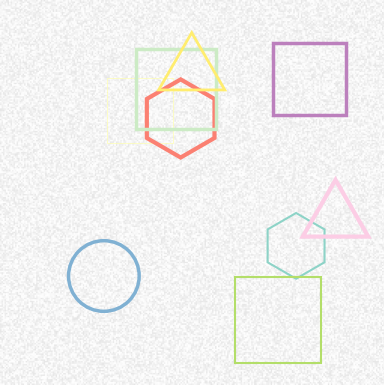[{"shape": "hexagon", "thickness": 1.5, "radius": 0.43, "center": [0.769, 0.361]}, {"shape": "square", "thickness": 0.5, "radius": 0.43, "center": [0.364, 0.713]}, {"shape": "hexagon", "thickness": 3, "radius": 0.51, "center": [0.469, 0.692]}, {"shape": "circle", "thickness": 2.5, "radius": 0.46, "center": [0.27, 0.283]}, {"shape": "square", "thickness": 1.5, "radius": 0.56, "center": [0.722, 0.17]}, {"shape": "triangle", "thickness": 3, "radius": 0.49, "center": [0.871, 0.435]}, {"shape": "square", "thickness": 2.5, "radius": 0.47, "center": [0.804, 0.795]}, {"shape": "square", "thickness": 2.5, "radius": 0.52, "center": [0.457, 0.769]}, {"shape": "triangle", "thickness": 2, "radius": 0.5, "center": [0.498, 0.816]}]